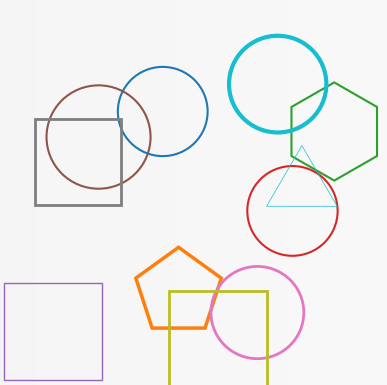[{"shape": "circle", "thickness": 1.5, "radius": 0.58, "center": [0.42, 0.71]}, {"shape": "pentagon", "thickness": 2.5, "radius": 0.58, "center": [0.461, 0.242]}, {"shape": "hexagon", "thickness": 1.5, "radius": 0.64, "center": [0.863, 0.658]}, {"shape": "circle", "thickness": 1.5, "radius": 0.58, "center": [0.755, 0.452]}, {"shape": "square", "thickness": 1, "radius": 0.63, "center": [0.137, 0.138]}, {"shape": "circle", "thickness": 1.5, "radius": 0.67, "center": [0.254, 0.644]}, {"shape": "circle", "thickness": 2, "radius": 0.6, "center": [0.664, 0.188]}, {"shape": "square", "thickness": 2, "radius": 0.55, "center": [0.201, 0.579]}, {"shape": "square", "thickness": 2, "radius": 0.64, "center": [0.563, 0.117]}, {"shape": "triangle", "thickness": 0.5, "radius": 0.53, "center": [0.779, 0.517]}, {"shape": "circle", "thickness": 3, "radius": 0.63, "center": [0.717, 0.782]}]